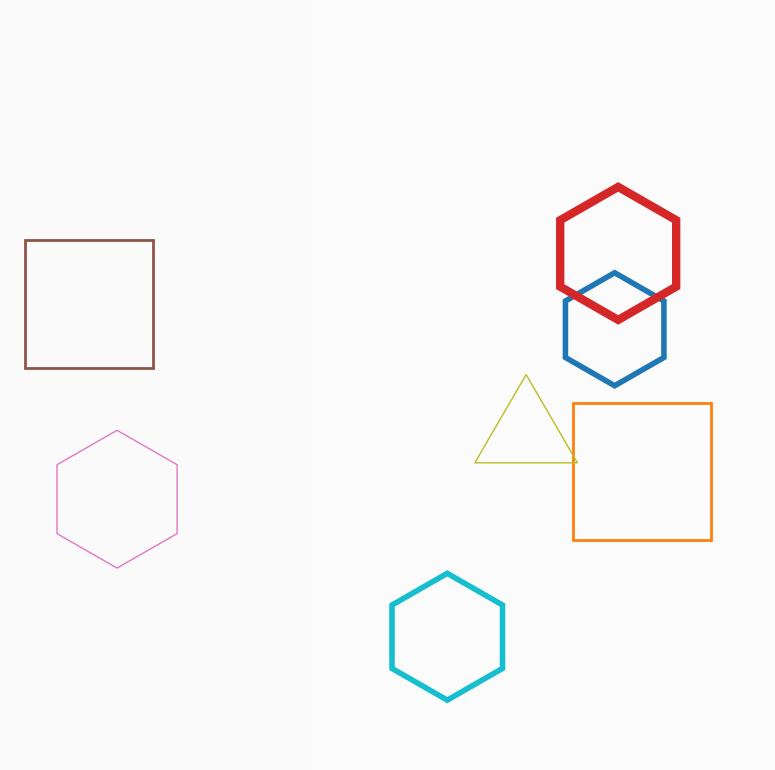[{"shape": "hexagon", "thickness": 2, "radius": 0.37, "center": [0.793, 0.572]}, {"shape": "square", "thickness": 1, "radius": 0.44, "center": [0.829, 0.387]}, {"shape": "hexagon", "thickness": 3, "radius": 0.43, "center": [0.798, 0.671]}, {"shape": "square", "thickness": 1, "radius": 0.41, "center": [0.115, 0.605]}, {"shape": "hexagon", "thickness": 0.5, "radius": 0.45, "center": [0.151, 0.352]}, {"shape": "triangle", "thickness": 0.5, "radius": 0.38, "center": [0.679, 0.437]}, {"shape": "hexagon", "thickness": 2, "radius": 0.41, "center": [0.577, 0.173]}]